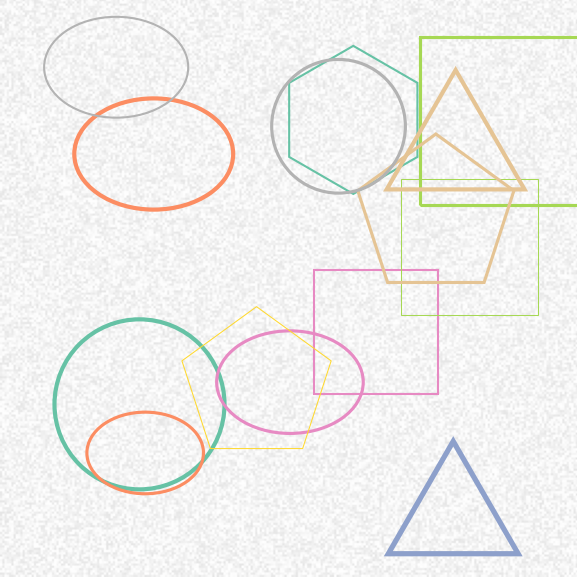[{"shape": "hexagon", "thickness": 1, "radius": 0.64, "center": [0.612, 0.792]}, {"shape": "circle", "thickness": 2, "radius": 0.74, "center": [0.242, 0.299]}, {"shape": "oval", "thickness": 2, "radius": 0.69, "center": [0.266, 0.732]}, {"shape": "oval", "thickness": 1.5, "radius": 0.5, "center": [0.251, 0.215]}, {"shape": "triangle", "thickness": 2.5, "radius": 0.65, "center": [0.785, 0.105]}, {"shape": "square", "thickness": 1, "radius": 0.54, "center": [0.65, 0.425]}, {"shape": "oval", "thickness": 1.5, "radius": 0.63, "center": [0.502, 0.337]}, {"shape": "square", "thickness": 0.5, "radius": 0.59, "center": [0.813, 0.571]}, {"shape": "square", "thickness": 1.5, "radius": 0.73, "center": [0.873, 0.789]}, {"shape": "pentagon", "thickness": 0.5, "radius": 0.68, "center": [0.444, 0.332]}, {"shape": "triangle", "thickness": 2, "radius": 0.69, "center": [0.789, 0.74]}, {"shape": "pentagon", "thickness": 1.5, "radius": 0.71, "center": [0.755, 0.625]}, {"shape": "circle", "thickness": 1.5, "radius": 0.58, "center": [0.586, 0.78]}, {"shape": "oval", "thickness": 1, "radius": 0.62, "center": [0.201, 0.883]}]